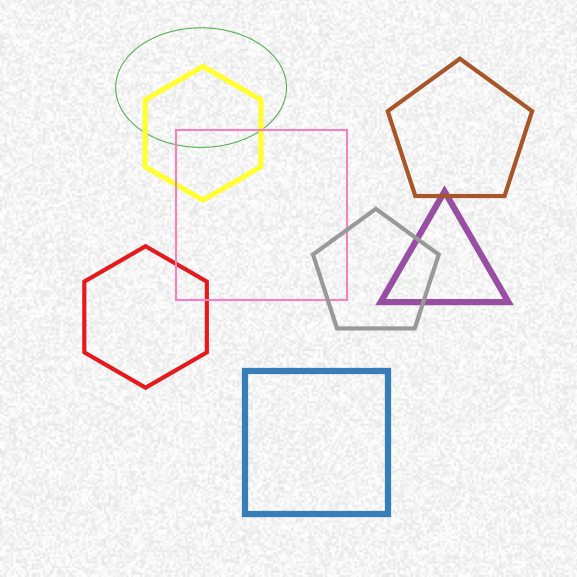[{"shape": "hexagon", "thickness": 2, "radius": 0.61, "center": [0.252, 0.45]}, {"shape": "square", "thickness": 3, "radius": 0.62, "center": [0.549, 0.233]}, {"shape": "oval", "thickness": 0.5, "radius": 0.74, "center": [0.348, 0.847]}, {"shape": "triangle", "thickness": 3, "radius": 0.64, "center": [0.77, 0.54]}, {"shape": "hexagon", "thickness": 2.5, "radius": 0.58, "center": [0.352, 0.768]}, {"shape": "pentagon", "thickness": 2, "radius": 0.66, "center": [0.796, 0.766]}, {"shape": "square", "thickness": 1, "radius": 0.74, "center": [0.453, 0.627]}, {"shape": "pentagon", "thickness": 2, "radius": 0.57, "center": [0.651, 0.523]}]